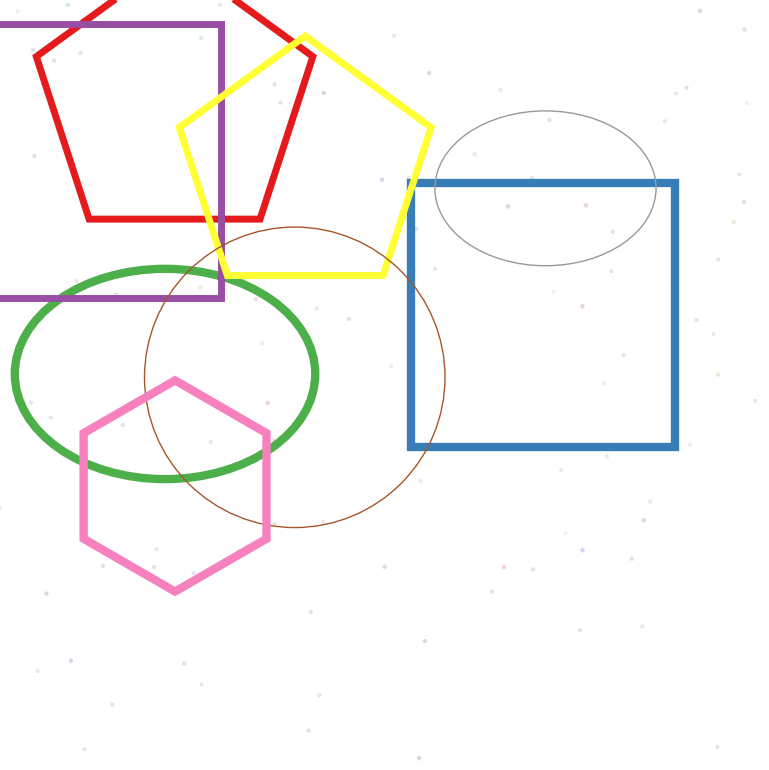[{"shape": "pentagon", "thickness": 2.5, "radius": 0.94, "center": [0.227, 0.868]}, {"shape": "square", "thickness": 3, "radius": 0.86, "center": [0.706, 0.591]}, {"shape": "oval", "thickness": 3, "radius": 0.98, "center": [0.214, 0.514]}, {"shape": "square", "thickness": 2.5, "radius": 0.89, "center": [0.108, 0.791]}, {"shape": "pentagon", "thickness": 2.5, "radius": 0.86, "center": [0.396, 0.781]}, {"shape": "circle", "thickness": 0.5, "radius": 0.98, "center": [0.383, 0.51]}, {"shape": "hexagon", "thickness": 3, "radius": 0.69, "center": [0.227, 0.369]}, {"shape": "oval", "thickness": 0.5, "radius": 0.72, "center": [0.708, 0.755]}]